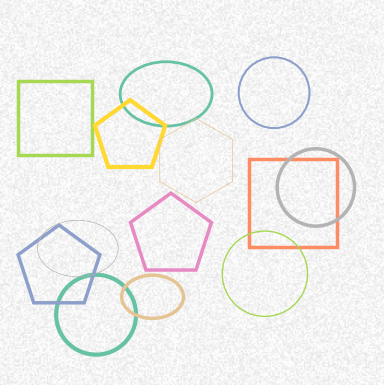[{"shape": "oval", "thickness": 2, "radius": 0.6, "center": [0.431, 0.756]}, {"shape": "circle", "thickness": 3, "radius": 0.52, "center": [0.25, 0.183]}, {"shape": "square", "thickness": 2.5, "radius": 0.57, "center": [0.762, 0.474]}, {"shape": "pentagon", "thickness": 2.5, "radius": 0.56, "center": [0.153, 0.304]}, {"shape": "circle", "thickness": 1.5, "radius": 0.46, "center": [0.712, 0.759]}, {"shape": "pentagon", "thickness": 2.5, "radius": 0.55, "center": [0.444, 0.388]}, {"shape": "square", "thickness": 2.5, "radius": 0.48, "center": [0.143, 0.694]}, {"shape": "circle", "thickness": 1, "radius": 0.55, "center": [0.688, 0.289]}, {"shape": "pentagon", "thickness": 3, "radius": 0.48, "center": [0.338, 0.644]}, {"shape": "hexagon", "thickness": 0.5, "radius": 0.55, "center": [0.51, 0.583]}, {"shape": "oval", "thickness": 2.5, "radius": 0.4, "center": [0.396, 0.229]}, {"shape": "oval", "thickness": 0.5, "radius": 0.52, "center": [0.202, 0.354]}, {"shape": "circle", "thickness": 2.5, "radius": 0.5, "center": [0.82, 0.513]}]